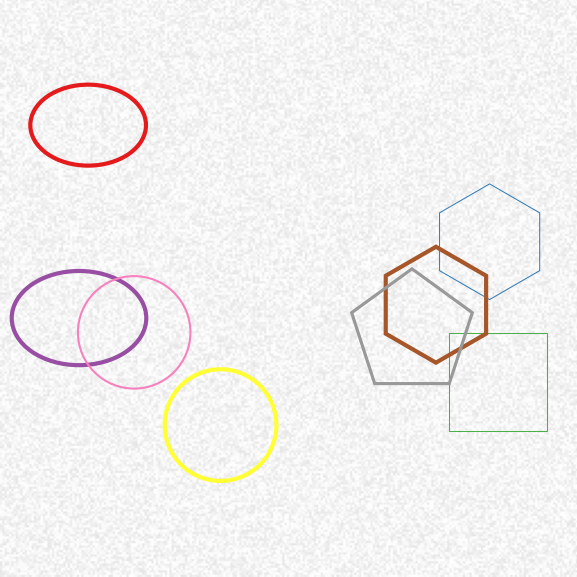[{"shape": "oval", "thickness": 2, "radius": 0.5, "center": [0.153, 0.782]}, {"shape": "hexagon", "thickness": 0.5, "radius": 0.5, "center": [0.848, 0.581]}, {"shape": "square", "thickness": 0.5, "radius": 0.42, "center": [0.862, 0.338]}, {"shape": "oval", "thickness": 2, "radius": 0.58, "center": [0.137, 0.448]}, {"shape": "circle", "thickness": 2, "radius": 0.48, "center": [0.382, 0.263]}, {"shape": "hexagon", "thickness": 2, "radius": 0.5, "center": [0.755, 0.472]}, {"shape": "circle", "thickness": 1, "radius": 0.49, "center": [0.232, 0.424]}, {"shape": "pentagon", "thickness": 1.5, "radius": 0.55, "center": [0.713, 0.424]}]